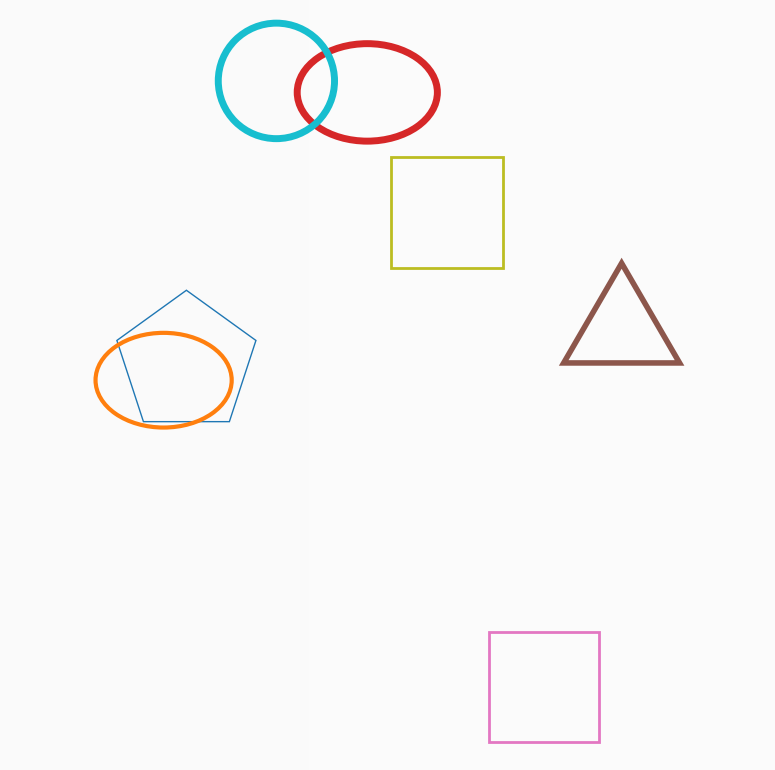[{"shape": "pentagon", "thickness": 0.5, "radius": 0.47, "center": [0.241, 0.529]}, {"shape": "oval", "thickness": 1.5, "radius": 0.44, "center": [0.211, 0.506]}, {"shape": "oval", "thickness": 2.5, "radius": 0.45, "center": [0.474, 0.88]}, {"shape": "triangle", "thickness": 2, "radius": 0.43, "center": [0.802, 0.572]}, {"shape": "square", "thickness": 1, "radius": 0.36, "center": [0.702, 0.108]}, {"shape": "square", "thickness": 1, "radius": 0.36, "center": [0.577, 0.724]}, {"shape": "circle", "thickness": 2.5, "radius": 0.38, "center": [0.357, 0.895]}]